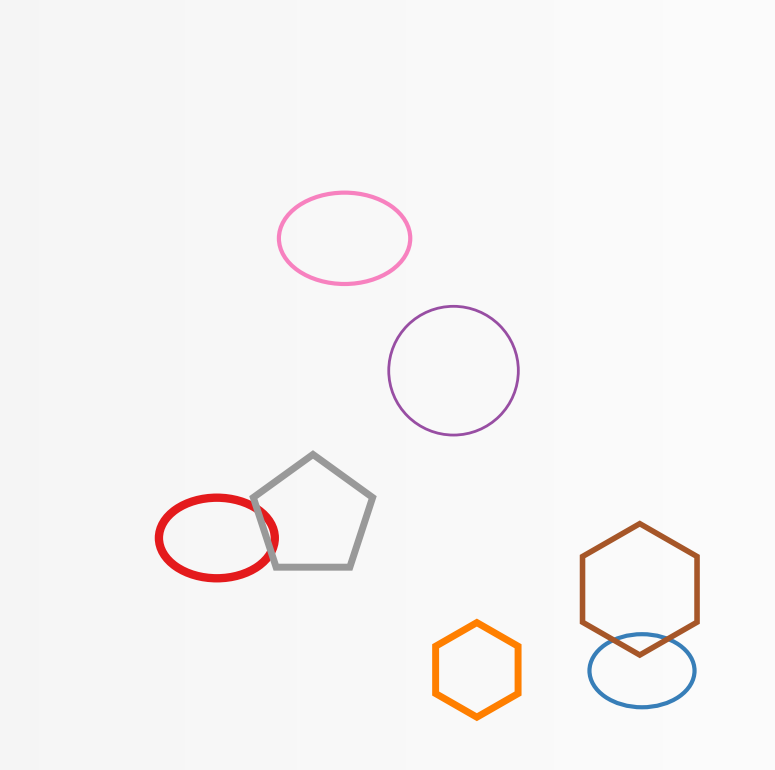[{"shape": "oval", "thickness": 3, "radius": 0.37, "center": [0.28, 0.301]}, {"shape": "oval", "thickness": 1.5, "radius": 0.34, "center": [0.828, 0.129]}, {"shape": "circle", "thickness": 1, "radius": 0.42, "center": [0.585, 0.519]}, {"shape": "hexagon", "thickness": 2.5, "radius": 0.31, "center": [0.615, 0.13]}, {"shape": "hexagon", "thickness": 2, "radius": 0.43, "center": [0.826, 0.235]}, {"shape": "oval", "thickness": 1.5, "radius": 0.42, "center": [0.445, 0.69]}, {"shape": "pentagon", "thickness": 2.5, "radius": 0.4, "center": [0.404, 0.329]}]